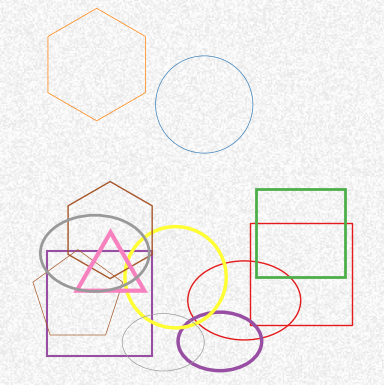[{"shape": "square", "thickness": 1, "radius": 0.66, "center": [0.781, 0.288]}, {"shape": "oval", "thickness": 1, "radius": 0.73, "center": [0.634, 0.22]}, {"shape": "circle", "thickness": 0.5, "radius": 0.63, "center": [0.53, 0.729]}, {"shape": "square", "thickness": 2, "radius": 0.58, "center": [0.781, 0.395]}, {"shape": "oval", "thickness": 2.5, "radius": 0.54, "center": [0.571, 0.113]}, {"shape": "square", "thickness": 1.5, "radius": 0.68, "center": [0.259, 0.211]}, {"shape": "hexagon", "thickness": 0.5, "radius": 0.73, "center": [0.251, 0.832]}, {"shape": "circle", "thickness": 2.5, "radius": 0.66, "center": [0.456, 0.28]}, {"shape": "hexagon", "thickness": 1, "radius": 0.63, "center": [0.286, 0.402]}, {"shape": "pentagon", "thickness": 0.5, "radius": 0.61, "center": [0.202, 0.229]}, {"shape": "triangle", "thickness": 3, "radius": 0.51, "center": [0.287, 0.296]}, {"shape": "oval", "thickness": 2, "radius": 0.71, "center": [0.246, 0.342]}, {"shape": "oval", "thickness": 0.5, "radius": 0.53, "center": [0.424, 0.111]}]